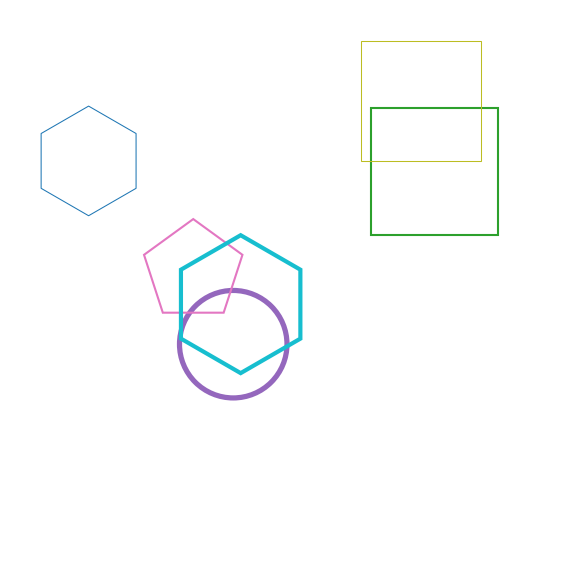[{"shape": "hexagon", "thickness": 0.5, "radius": 0.47, "center": [0.153, 0.72]}, {"shape": "square", "thickness": 1, "radius": 0.55, "center": [0.753, 0.702]}, {"shape": "circle", "thickness": 2.5, "radius": 0.47, "center": [0.404, 0.403]}, {"shape": "pentagon", "thickness": 1, "radius": 0.45, "center": [0.335, 0.53]}, {"shape": "square", "thickness": 0.5, "radius": 0.52, "center": [0.729, 0.824]}, {"shape": "hexagon", "thickness": 2, "radius": 0.6, "center": [0.417, 0.472]}]